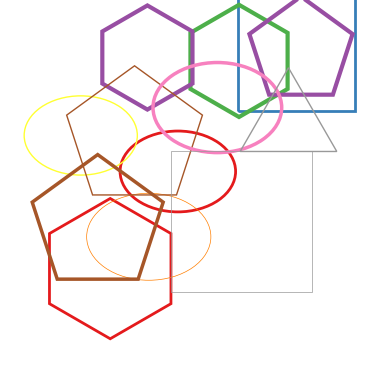[{"shape": "oval", "thickness": 2, "radius": 0.75, "center": [0.462, 0.555]}, {"shape": "hexagon", "thickness": 2, "radius": 0.91, "center": [0.286, 0.302]}, {"shape": "square", "thickness": 2, "radius": 0.76, "center": [0.771, 0.863]}, {"shape": "hexagon", "thickness": 3, "radius": 0.73, "center": [0.621, 0.842]}, {"shape": "hexagon", "thickness": 3, "radius": 0.68, "center": [0.383, 0.851]}, {"shape": "pentagon", "thickness": 3, "radius": 0.7, "center": [0.782, 0.868]}, {"shape": "oval", "thickness": 0.5, "radius": 0.81, "center": [0.386, 0.385]}, {"shape": "oval", "thickness": 1, "radius": 0.73, "center": [0.21, 0.648]}, {"shape": "pentagon", "thickness": 1, "radius": 0.93, "center": [0.349, 0.644]}, {"shape": "pentagon", "thickness": 2.5, "radius": 0.89, "center": [0.254, 0.42]}, {"shape": "oval", "thickness": 2.5, "radius": 0.84, "center": [0.565, 0.721]}, {"shape": "triangle", "thickness": 1, "radius": 0.72, "center": [0.749, 0.679]}, {"shape": "square", "thickness": 0.5, "radius": 0.92, "center": [0.627, 0.425]}]